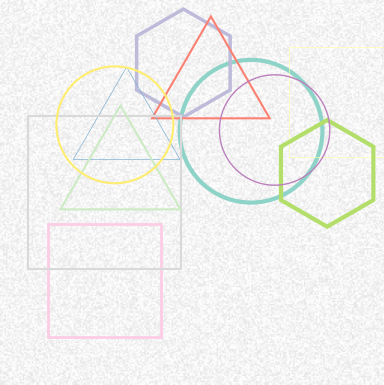[{"shape": "circle", "thickness": 3, "radius": 0.93, "center": [0.652, 0.659]}, {"shape": "square", "thickness": 0.5, "radius": 0.71, "center": [0.894, 0.734]}, {"shape": "hexagon", "thickness": 2.5, "radius": 0.7, "center": [0.476, 0.836]}, {"shape": "triangle", "thickness": 1.5, "radius": 0.88, "center": [0.548, 0.781]}, {"shape": "triangle", "thickness": 0.5, "radius": 0.8, "center": [0.329, 0.666]}, {"shape": "hexagon", "thickness": 3, "radius": 0.69, "center": [0.85, 0.55]}, {"shape": "square", "thickness": 2, "radius": 0.73, "center": [0.272, 0.271]}, {"shape": "square", "thickness": 1.5, "radius": 0.99, "center": [0.272, 0.5]}, {"shape": "circle", "thickness": 1, "radius": 0.72, "center": [0.713, 0.662]}, {"shape": "triangle", "thickness": 1.5, "radius": 0.9, "center": [0.313, 0.546]}, {"shape": "circle", "thickness": 1.5, "radius": 0.76, "center": [0.298, 0.676]}]